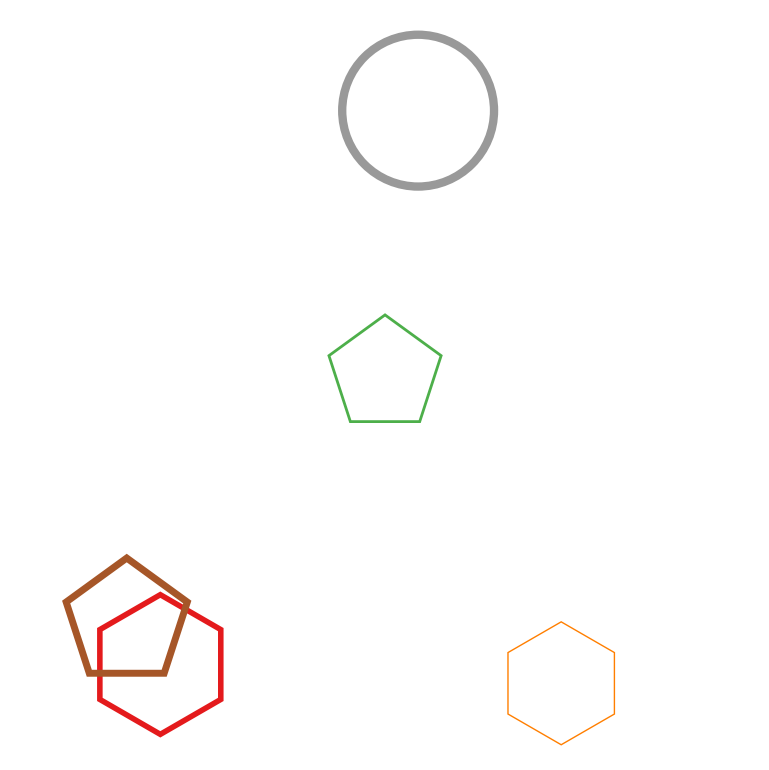[{"shape": "hexagon", "thickness": 2, "radius": 0.45, "center": [0.208, 0.137]}, {"shape": "pentagon", "thickness": 1, "radius": 0.38, "center": [0.5, 0.514]}, {"shape": "hexagon", "thickness": 0.5, "radius": 0.4, "center": [0.729, 0.113]}, {"shape": "pentagon", "thickness": 2.5, "radius": 0.41, "center": [0.165, 0.193]}, {"shape": "circle", "thickness": 3, "radius": 0.49, "center": [0.543, 0.856]}]